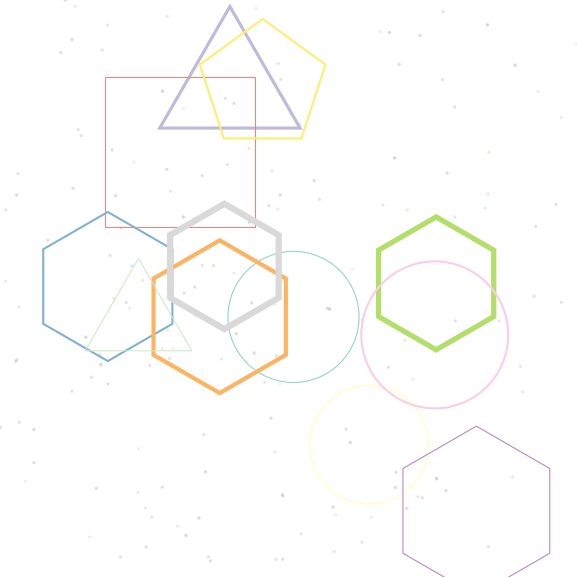[{"shape": "circle", "thickness": 0.5, "radius": 0.57, "center": [0.508, 0.45]}, {"shape": "circle", "thickness": 0.5, "radius": 0.51, "center": [0.639, 0.229]}, {"shape": "triangle", "thickness": 1.5, "radius": 0.7, "center": [0.398, 0.848]}, {"shape": "square", "thickness": 0.5, "radius": 0.65, "center": [0.312, 0.736]}, {"shape": "hexagon", "thickness": 1, "radius": 0.65, "center": [0.187, 0.503]}, {"shape": "hexagon", "thickness": 2, "radius": 0.66, "center": [0.38, 0.451]}, {"shape": "hexagon", "thickness": 2.5, "radius": 0.58, "center": [0.755, 0.508]}, {"shape": "circle", "thickness": 1, "radius": 0.64, "center": [0.753, 0.419]}, {"shape": "hexagon", "thickness": 3, "radius": 0.54, "center": [0.389, 0.538]}, {"shape": "hexagon", "thickness": 0.5, "radius": 0.73, "center": [0.825, 0.114]}, {"shape": "triangle", "thickness": 0.5, "radius": 0.53, "center": [0.24, 0.445]}, {"shape": "pentagon", "thickness": 1, "radius": 0.57, "center": [0.455, 0.852]}]